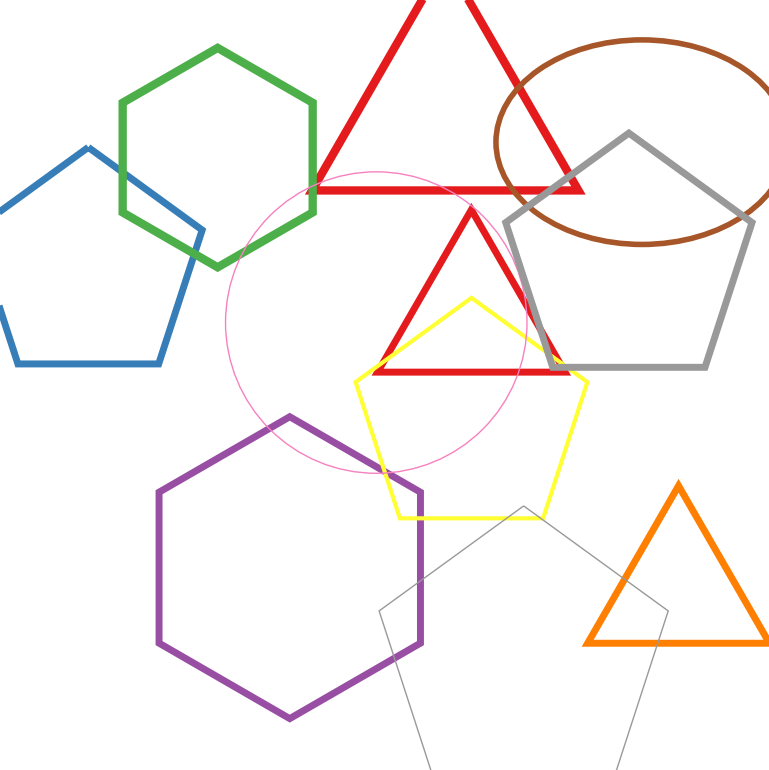[{"shape": "triangle", "thickness": 3, "radius": 1.0, "center": [0.578, 0.853]}, {"shape": "triangle", "thickness": 2.5, "radius": 0.7, "center": [0.612, 0.587]}, {"shape": "pentagon", "thickness": 2.5, "radius": 0.78, "center": [0.115, 0.653]}, {"shape": "hexagon", "thickness": 3, "radius": 0.71, "center": [0.283, 0.795]}, {"shape": "hexagon", "thickness": 2.5, "radius": 0.98, "center": [0.376, 0.263]}, {"shape": "triangle", "thickness": 2.5, "radius": 0.68, "center": [0.881, 0.233]}, {"shape": "pentagon", "thickness": 1.5, "radius": 0.79, "center": [0.612, 0.455]}, {"shape": "oval", "thickness": 2, "radius": 0.95, "center": [0.834, 0.815]}, {"shape": "circle", "thickness": 0.5, "radius": 0.98, "center": [0.489, 0.581]}, {"shape": "pentagon", "thickness": 2.5, "radius": 0.84, "center": [0.817, 0.659]}, {"shape": "pentagon", "thickness": 0.5, "radius": 0.99, "center": [0.68, 0.146]}]